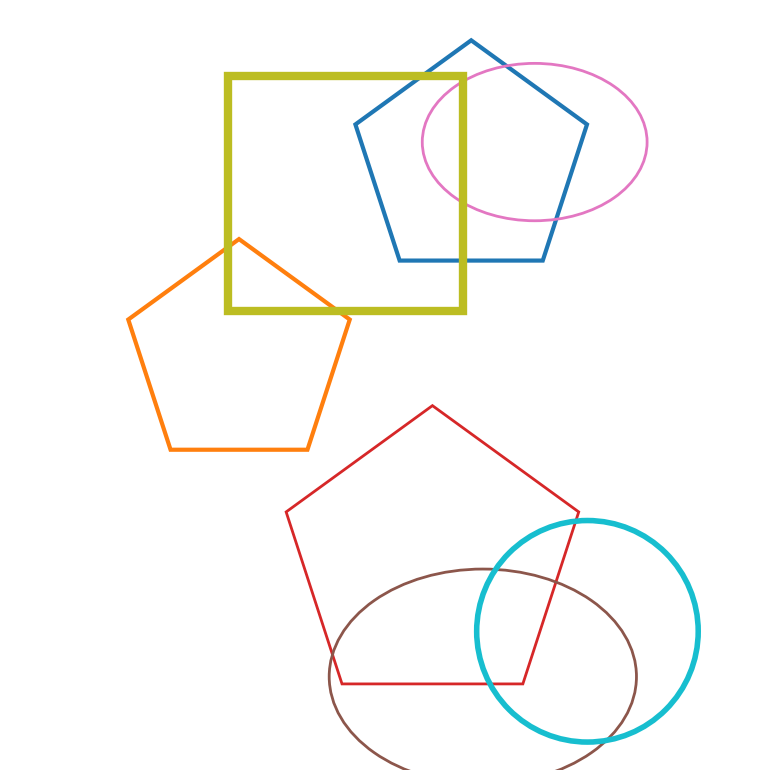[{"shape": "pentagon", "thickness": 1.5, "radius": 0.79, "center": [0.612, 0.79]}, {"shape": "pentagon", "thickness": 1.5, "radius": 0.76, "center": [0.31, 0.538]}, {"shape": "pentagon", "thickness": 1, "radius": 1.0, "center": [0.562, 0.273]}, {"shape": "oval", "thickness": 1, "radius": 1.0, "center": [0.627, 0.121]}, {"shape": "oval", "thickness": 1, "radius": 0.73, "center": [0.694, 0.816]}, {"shape": "square", "thickness": 3, "radius": 0.76, "center": [0.449, 0.748]}, {"shape": "circle", "thickness": 2, "radius": 0.72, "center": [0.763, 0.18]}]